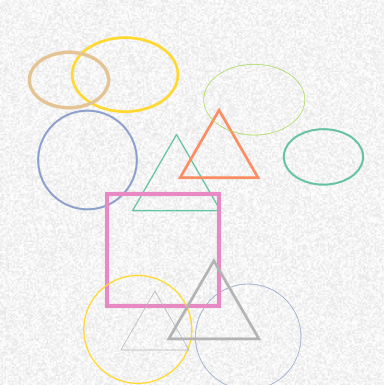[{"shape": "triangle", "thickness": 1, "radius": 0.66, "center": [0.458, 0.519]}, {"shape": "oval", "thickness": 1.5, "radius": 0.51, "center": [0.84, 0.592]}, {"shape": "triangle", "thickness": 2, "radius": 0.58, "center": [0.569, 0.597]}, {"shape": "circle", "thickness": 1.5, "radius": 0.64, "center": [0.227, 0.584]}, {"shape": "circle", "thickness": 0.5, "radius": 0.69, "center": [0.645, 0.125]}, {"shape": "square", "thickness": 3, "radius": 0.73, "center": [0.424, 0.351]}, {"shape": "oval", "thickness": 0.5, "radius": 0.66, "center": [0.66, 0.741]}, {"shape": "circle", "thickness": 1, "radius": 0.7, "center": [0.358, 0.144]}, {"shape": "oval", "thickness": 2, "radius": 0.69, "center": [0.325, 0.806]}, {"shape": "oval", "thickness": 2.5, "radius": 0.51, "center": [0.179, 0.792]}, {"shape": "triangle", "thickness": 2, "radius": 0.68, "center": [0.555, 0.187]}, {"shape": "triangle", "thickness": 0.5, "radius": 0.51, "center": [0.402, 0.142]}]